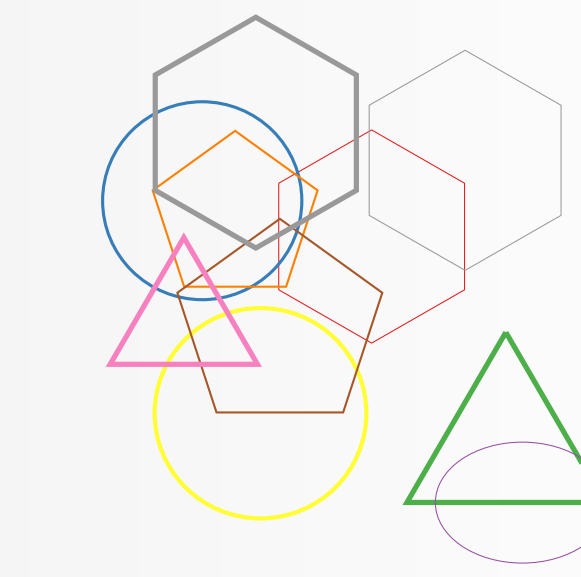[{"shape": "hexagon", "thickness": 0.5, "radius": 0.92, "center": [0.639, 0.59]}, {"shape": "circle", "thickness": 1.5, "radius": 0.86, "center": [0.348, 0.652]}, {"shape": "triangle", "thickness": 2.5, "radius": 0.98, "center": [0.87, 0.227]}, {"shape": "oval", "thickness": 0.5, "radius": 0.75, "center": [0.899, 0.129]}, {"shape": "pentagon", "thickness": 1, "radius": 0.75, "center": [0.405, 0.623]}, {"shape": "circle", "thickness": 2, "radius": 0.91, "center": [0.448, 0.284]}, {"shape": "pentagon", "thickness": 1, "radius": 0.93, "center": [0.481, 0.435]}, {"shape": "triangle", "thickness": 2.5, "radius": 0.73, "center": [0.316, 0.441]}, {"shape": "hexagon", "thickness": 0.5, "radius": 0.95, "center": [0.8, 0.722]}, {"shape": "hexagon", "thickness": 2.5, "radius": 1.0, "center": [0.44, 0.769]}]